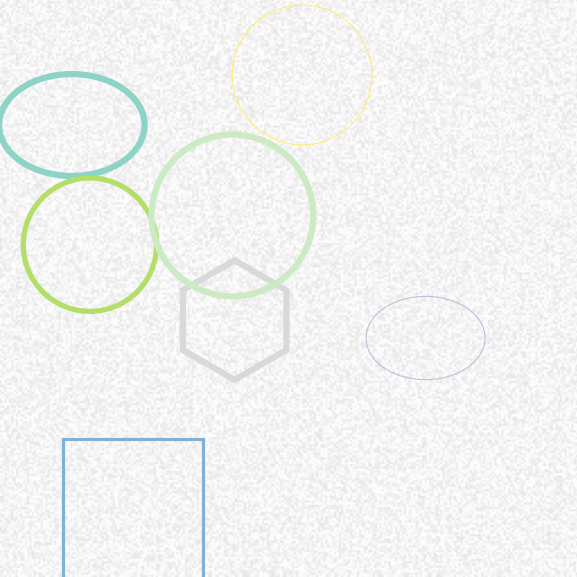[{"shape": "oval", "thickness": 3, "radius": 0.63, "center": [0.124, 0.783]}, {"shape": "oval", "thickness": 0.5, "radius": 0.52, "center": [0.737, 0.414]}, {"shape": "square", "thickness": 1.5, "radius": 0.6, "center": [0.23, 0.119]}, {"shape": "circle", "thickness": 2.5, "radius": 0.58, "center": [0.156, 0.575]}, {"shape": "hexagon", "thickness": 3, "radius": 0.52, "center": [0.406, 0.445]}, {"shape": "circle", "thickness": 3, "radius": 0.7, "center": [0.402, 0.626]}, {"shape": "circle", "thickness": 0.5, "radius": 0.6, "center": [0.523, 0.869]}]